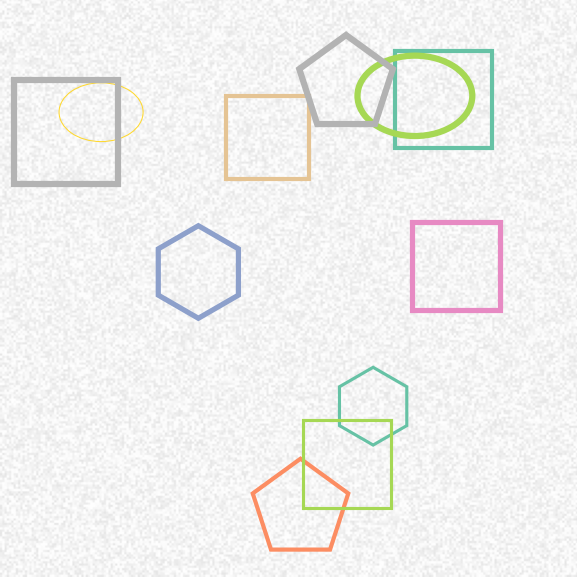[{"shape": "square", "thickness": 2, "radius": 0.42, "center": [0.768, 0.826]}, {"shape": "hexagon", "thickness": 1.5, "radius": 0.34, "center": [0.646, 0.296]}, {"shape": "pentagon", "thickness": 2, "radius": 0.43, "center": [0.52, 0.118]}, {"shape": "hexagon", "thickness": 2.5, "radius": 0.4, "center": [0.343, 0.528]}, {"shape": "square", "thickness": 2.5, "radius": 0.38, "center": [0.79, 0.539]}, {"shape": "square", "thickness": 1.5, "radius": 0.38, "center": [0.601, 0.196]}, {"shape": "oval", "thickness": 3, "radius": 0.5, "center": [0.718, 0.833]}, {"shape": "oval", "thickness": 0.5, "radius": 0.36, "center": [0.175, 0.805]}, {"shape": "square", "thickness": 2, "radius": 0.36, "center": [0.463, 0.761]}, {"shape": "pentagon", "thickness": 3, "radius": 0.43, "center": [0.599, 0.853]}, {"shape": "square", "thickness": 3, "radius": 0.45, "center": [0.113, 0.77]}]